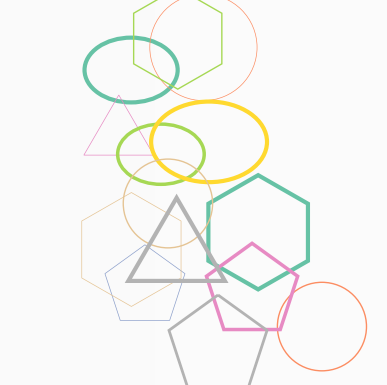[{"shape": "oval", "thickness": 3, "radius": 0.6, "center": [0.338, 0.818]}, {"shape": "hexagon", "thickness": 3, "radius": 0.74, "center": [0.666, 0.397]}, {"shape": "circle", "thickness": 1, "radius": 0.57, "center": [0.831, 0.152]}, {"shape": "circle", "thickness": 0.5, "radius": 0.69, "center": [0.525, 0.877]}, {"shape": "pentagon", "thickness": 0.5, "radius": 0.54, "center": [0.374, 0.256]}, {"shape": "triangle", "thickness": 0.5, "radius": 0.52, "center": [0.307, 0.649]}, {"shape": "pentagon", "thickness": 2.5, "radius": 0.62, "center": [0.65, 0.244]}, {"shape": "oval", "thickness": 2.5, "radius": 0.56, "center": [0.415, 0.599]}, {"shape": "hexagon", "thickness": 1, "radius": 0.66, "center": [0.459, 0.9]}, {"shape": "oval", "thickness": 3, "radius": 0.75, "center": [0.54, 0.632]}, {"shape": "hexagon", "thickness": 0.5, "radius": 0.74, "center": [0.339, 0.352]}, {"shape": "circle", "thickness": 1, "radius": 0.58, "center": [0.433, 0.472]}, {"shape": "triangle", "thickness": 3, "radius": 0.72, "center": [0.456, 0.342]}, {"shape": "pentagon", "thickness": 2, "radius": 0.67, "center": [0.563, 0.101]}]